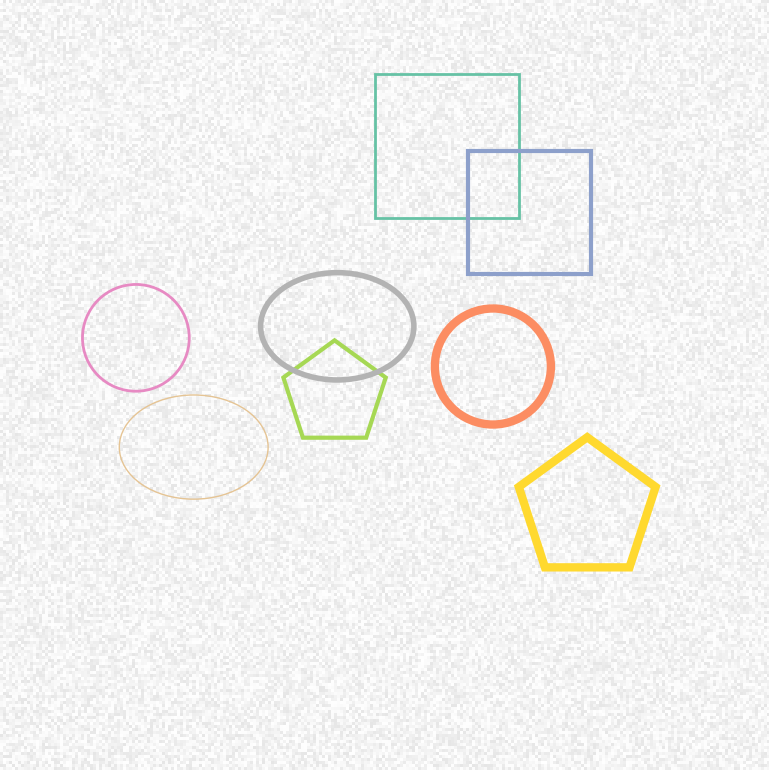[{"shape": "square", "thickness": 1, "radius": 0.47, "center": [0.58, 0.811]}, {"shape": "circle", "thickness": 3, "radius": 0.38, "center": [0.64, 0.524]}, {"shape": "square", "thickness": 1.5, "radius": 0.4, "center": [0.688, 0.724]}, {"shape": "circle", "thickness": 1, "radius": 0.35, "center": [0.176, 0.561]}, {"shape": "pentagon", "thickness": 1.5, "radius": 0.35, "center": [0.434, 0.488]}, {"shape": "pentagon", "thickness": 3, "radius": 0.47, "center": [0.763, 0.339]}, {"shape": "oval", "thickness": 0.5, "radius": 0.48, "center": [0.252, 0.419]}, {"shape": "oval", "thickness": 2, "radius": 0.5, "center": [0.438, 0.576]}]